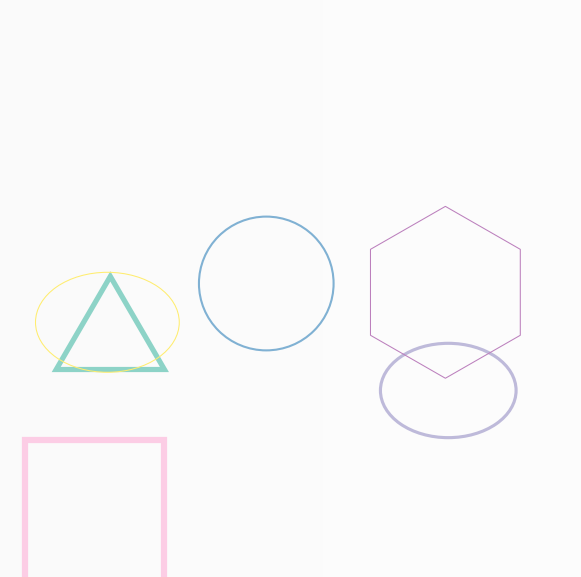[{"shape": "triangle", "thickness": 2.5, "radius": 0.54, "center": [0.19, 0.413]}, {"shape": "oval", "thickness": 1.5, "radius": 0.58, "center": [0.771, 0.323]}, {"shape": "circle", "thickness": 1, "radius": 0.58, "center": [0.458, 0.508]}, {"shape": "square", "thickness": 3, "radius": 0.6, "center": [0.162, 0.117]}, {"shape": "hexagon", "thickness": 0.5, "radius": 0.74, "center": [0.766, 0.493]}, {"shape": "oval", "thickness": 0.5, "radius": 0.62, "center": [0.185, 0.441]}]